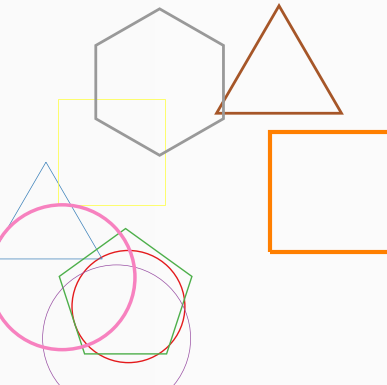[{"shape": "circle", "thickness": 1, "radius": 0.73, "center": [0.331, 0.204]}, {"shape": "triangle", "thickness": 0.5, "radius": 0.84, "center": [0.119, 0.411]}, {"shape": "pentagon", "thickness": 1, "radius": 0.9, "center": [0.324, 0.226]}, {"shape": "circle", "thickness": 0.5, "radius": 0.95, "center": [0.301, 0.121]}, {"shape": "square", "thickness": 3, "radius": 0.78, "center": [0.853, 0.502]}, {"shape": "square", "thickness": 0.5, "radius": 0.69, "center": [0.287, 0.606]}, {"shape": "triangle", "thickness": 2, "radius": 0.93, "center": [0.72, 0.799]}, {"shape": "circle", "thickness": 2.5, "radius": 0.94, "center": [0.16, 0.28]}, {"shape": "hexagon", "thickness": 2, "radius": 0.95, "center": [0.412, 0.787]}]